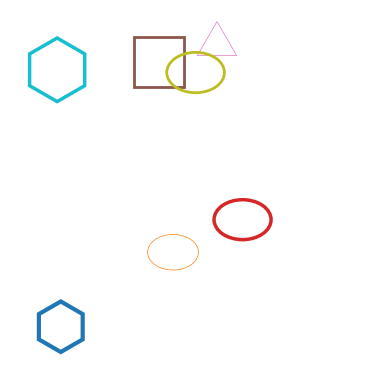[{"shape": "hexagon", "thickness": 3, "radius": 0.33, "center": [0.158, 0.151]}, {"shape": "oval", "thickness": 0.5, "radius": 0.33, "center": [0.449, 0.345]}, {"shape": "oval", "thickness": 2.5, "radius": 0.37, "center": [0.63, 0.429]}, {"shape": "square", "thickness": 2, "radius": 0.33, "center": [0.413, 0.838]}, {"shape": "triangle", "thickness": 0.5, "radius": 0.3, "center": [0.564, 0.885]}, {"shape": "oval", "thickness": 2, "radius": 0.37, "center": [0.508, 0.812]}, {"shape": "hexagon", "thickness": 2.5, "radius": 0.41, "center": [0.148, 0.819]}]